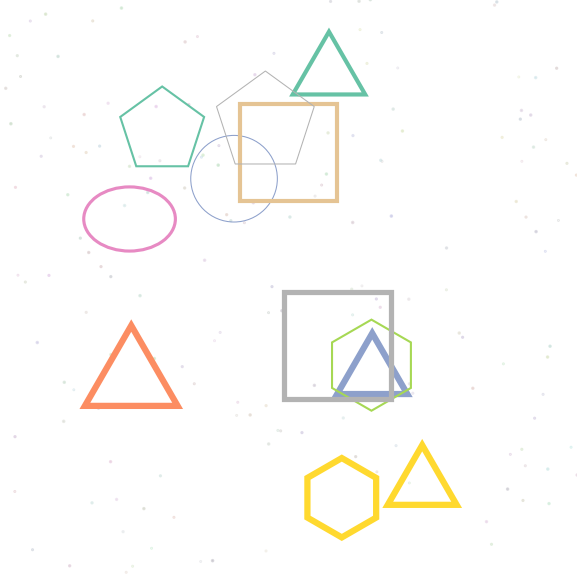[{"shape": "triangle", "thickness": 2, "radius": 0.36, "center": [0.57, 0.872]}, {"shape": "pentagon", "thickness": 1, "radius": 0.38, "center": [0.281, 0.773]}, {"shape": "triangle", "thickness": 3, "radius": 0.46, "center": [0.227, 0.343]}, {"shape": "circle", "thickness": 0.5, "radius": 0.37, "center": [0.405, 0.69]}, {"shape": "triangle", "thickness": 3, "radius": 0.35, "center": [0.645, 0.352]}, {"shape": "oval", "thickness": 1.5, "radius": 0.4, "center": [0.224, 0.62]}, {"shape": "hexagon", "thickness": 1, "radius": 0.39, "center": [0.643, 0.367]}, {"shape": "hexagon", "thickness": 3, "radius": 0.34, "center": [0.592, 0.137]}, {"shape": "triangle", "thickness": 3, "radius": 0.34, "center": [0.731, 0.159]}, {"shape": "square", "thickness": 2, "radius": 0.42, "center": [0.499, 0.735]}, {"shape": "pentagon", "thickness": 0.5, "radius": 0.44, "center": [0.46, 0.787]}, {"shape": "square", "thickness": 2.5, "radius": 0.46, "center": [0.585, 0.4]}]